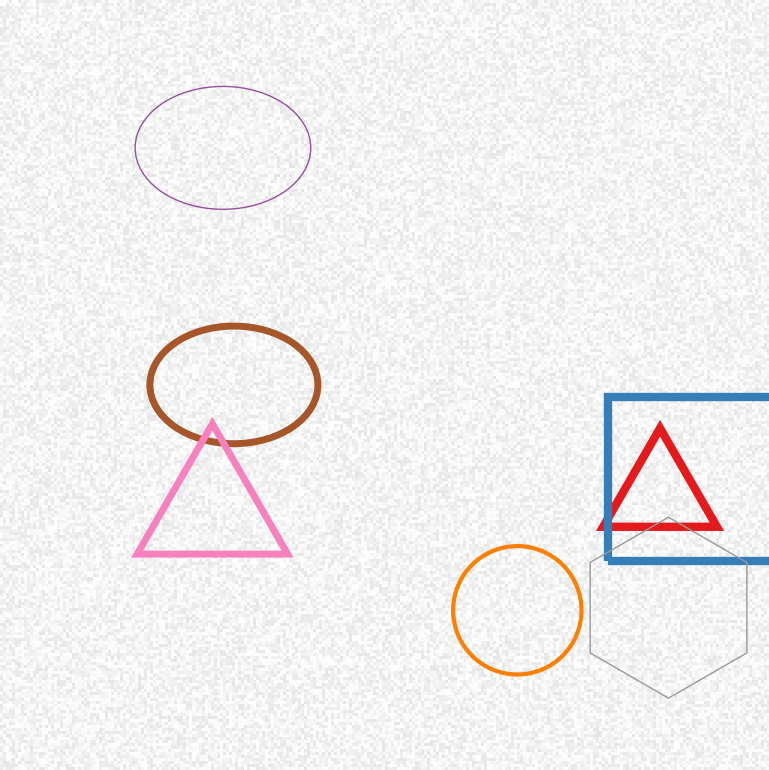[{"shape": "triangle", "thickness": 3, "radius": 0.43, "center": [0.857, 0.359]}, {"shape": "square", "thickness": 3, "radius": 0.54, "center": [0.897, 0.378]}, {"shape": "oval", "thickness": 0.5, "radius": 0.57, "center": [0.29, 0.808]}, {"shape": "circle", "thickness": 1.5, "radius": 0.42, "center": [0.672, 0.207]}, {"shape": "oval", "thickness": 2.5, "radius": 0.55, "center": [0.304, 0.5]}, {"shape": "triangle", "thickness": 2.5, "radius": 0.56, "center": [0.276, 0.337]}, {"shape": "hexagon", "thickness": 0.5, "radius": 0.59, "center": [0.868, 0.211]}]